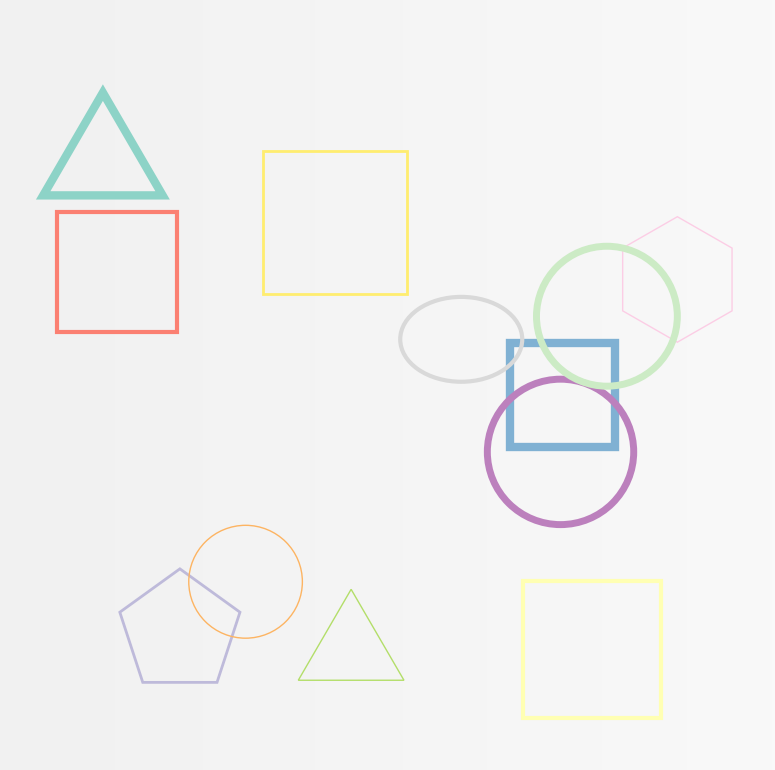[{"shape": "triangle", "thickness": 3, "radius": 0.44, "center": [0.133, 0.791]}, {"shape": "square", "thickness": 1.5, "radius": 0.45, "center": [0.764, 0.157]}, {"shape": "pentagon", "thickness": 1, "radius": 0.41, "center": [0.232, 0.18]}, {"shape": "square", "thickness": 1.5, "radius": 0.39, "center": [0.151, 0.647]}, {"shape": "square", "thickness": 3, "radius": 0.34, "center": [0.726, 0.487]}, {"shape": "circle", "thickness": 0.5, "radius": 0.37, "center": [0.317, 0.244]}, {"shape": "triangle", "thickness": 0.5, "radius": 0.39, "center": [0.453, 0.156]}, {"shape": "hexagon", "thickness": 0.5, "radius": 0.41, "center": [0.874, 0.637]}, {"shape": "oval", "thickness": 1.5, "radius": 0.39, "center": [0.595, 0.559]}, {"shape": "circle", "thickness": 2.5, "radius": 0.47, "center": [0.723, 0.413]}, {"shape": "circle", "thickness": 2.5, "radius": 0.45, "center": [0.783, 0.589]}, {"shape": "square", "thickness": 1, "radius": 0.46, "center": [0.432, 0.711]}]